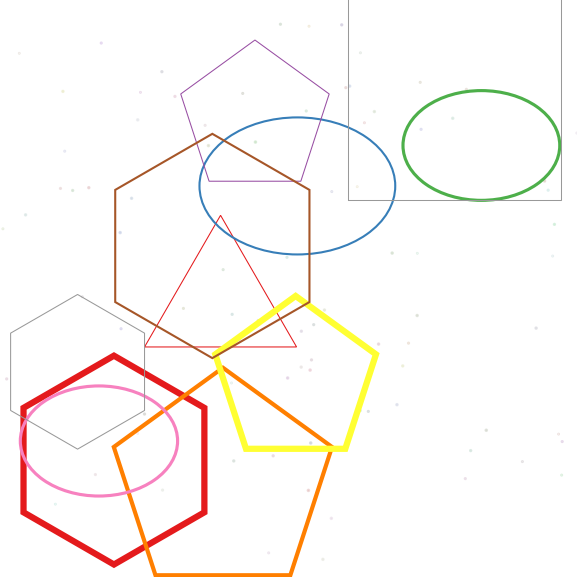[{"shape": "hexagon", "thickness": 3, "radius": 0.9, "center": [0.197, 0.202]}, {"shape": "triangle", "thickness": 0.5, "radius": 0.76, "center": [0.382, 0.474]}, {"shape": "oval", "thickness": 1, "radius": 0.85, "center": [0.515, 0.677]}, {"shape": "oval", "thickness": 1.5, "radius": 0.68, "center": [0.834, 0.747]}, {"shape": "pentagon", "thickness": 0.5, "radius": 0.68, "center": [0.441, 0.795]}, {"shape": "pentagon", "thickness": 2, "radius": 0.99, "center": [0.386, 0.164]}, {"shape": "pentagon", "thickness": 3, "radius": 0.73, "center": [0.512, 0.34]}, {"shape": "hexagon", "thickness": 1, "radius": 0.97, "center": [0.368, 0.573]}, {"shape": "oval", "thickness": 1.5, "radius": 0.68, "center": [0.171, 0.236]}, {"shape": "square", "thickness": 0.5, "radius": 0.92, "center": [0.787, 0.837]}, {"shape": "hexagon", "thickness": 0.5, "radius": 0.67, "center": [0.134, 0.355]}]